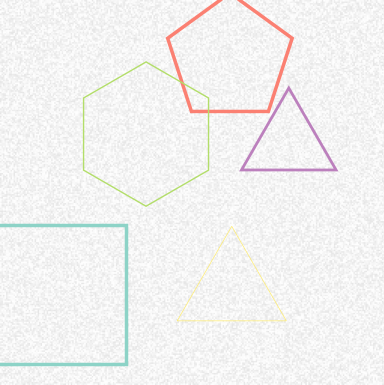[{"shape": "square", "thickness": 2.5, "radius": 0.9, "center": [0.146, 0.235]}, {"shape": "pentagon", "thickness": 2.5, "radius": 0.85, "center": [0.597, 0.848]}, {"shape": "hexagon", "thickness": 1, "radius": 0.94, "center": [0.379, 0.652]}, {"shape": "triangle", "thickness": 2, "radius": 0.71, "center": [0.75, 0.629]}, {"shape": "triangle", "thickness": 0.5, "radius": 0.82, "center": [0.602, 0.248]}]